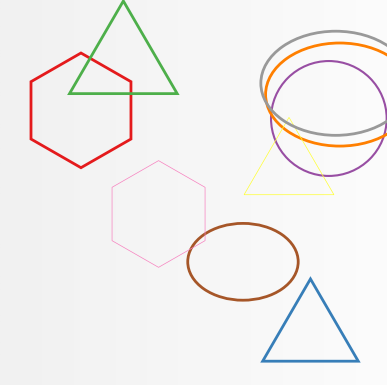[{"shape": "hexagon", "thickness": 2, "radius": 0.74, "center": [0.209, 0.713]}, {"shape": "triangle", "thickness": 2, "radius": 0.71, "center": [0.801, 0.133]}, {"shape": "triangle", "thickness": 2, "radius": 0.8, "center": [0.318, 0.837]}, {"shape": "circle", "thickness": 1.5, "radius": 0.75, "center": [0.849, 0.692]}, {"shape": "oval", "thickness": 2, "radius": 0.96, "center": [0.877, 0.754]}, {"shape": "triangle", "thickness": 0.5, "radius": 0.67, "center": [0.746, 0.561]}, {"shape": "oval", "thickness": 2, "radius": 0.71, "center": [0.627, 0.32]}, {"shape": "hexagon", "thickness": 0.5, "radius": 0.69, "center": [0.409, 0.444]}, {"shape": "oval", "thickness": 2, "radius": 0.97, "center": [0.866, 0.784]}]